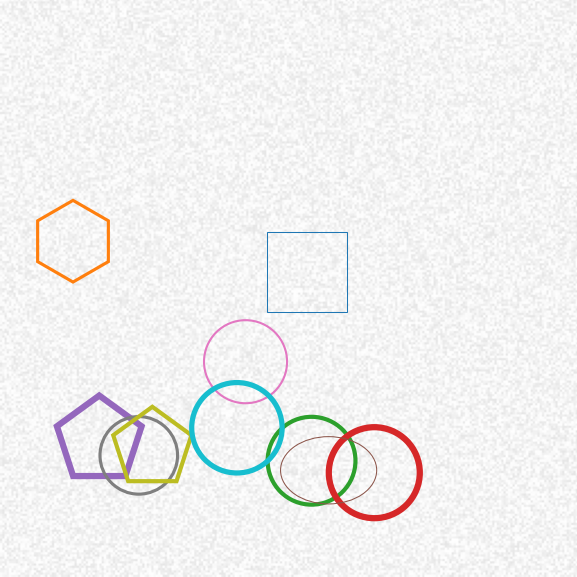[{"shape": "square", "thickness": 0.5, "radius": 0.35, "center": [0.532, 0.529]}, {"shape": "hexagon", "thickness": 1.5, "radius": 0.35, "center": [0.126, 0.581]}, {"shape": "circle", "thickness": 2, "radius": 0.38, "center": [0.539, 0.201]}, {"shape": "circle", "thickness": 3, "radius": 0.39, "center": [0.648, 0.181]}, {"shape": "pentagon", "thickness": 3, "radius": 0.39, "center": [0.172, 0.237]}, {"shape": "oval", "thickness": 0.5, "radius": 0.42, "center": [0.569, 0.185]}, {"shape": "circle", "thickness": 1, "radius": 0.36, "center": [0.425, 0.373]}, {"shape": "circle", "thickness": 1.5, "radius": 0.34, "center": [0.24, 0.211]}, {"shape": "pentagon", "thickness": 2, "radius": 0.36, "center": [0.264, 0.224]}, {"shape": "circle", "thickness": 2.5, "radius": 0.39, "center": [0.41, 0.258]}]